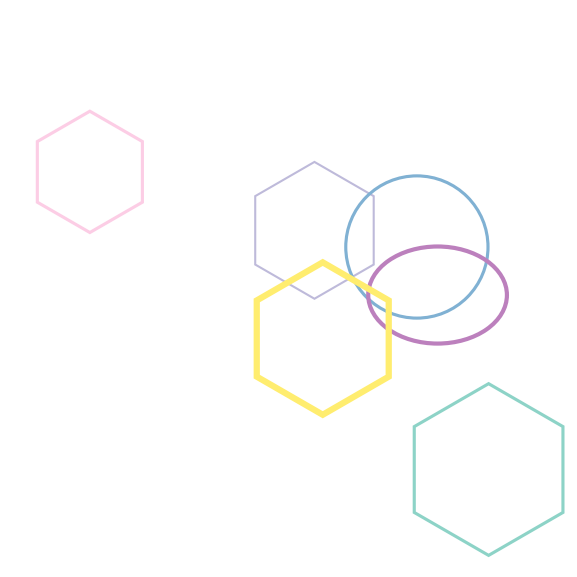[{"shape": "hexagon", "thickness": 1.5, "radius": 0.74, "center": [0.846, 0.186]}, {"shape": "hexagon", "thickness": 1, "radius": 0.59, "center": [0.545, 0.6]}, {"shape": "circle", "thickness": 1.5, "radius": 0.62, "center": [0.722, 0.571]}, {"shape": "hexagon", "thickness": 1.5, "radius": 0.53, "center": [0.156, 0.702]}, {"shape": "oval", "thickness": 2, "radius": 0.6, "center": [0.758, 0.488]}, {"shape": "hexagon", "thickness": 3, "radius": 0.66, "center": [0.559, 0.413]}]